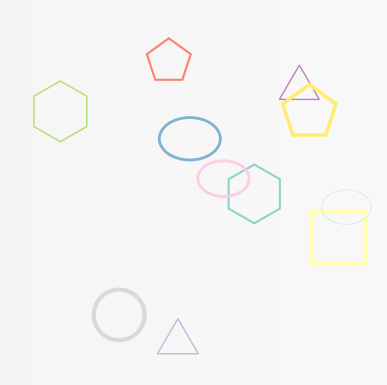[{"shape": "hexagon", "thickness": 1.5, "radius": 0.38, "center": [0.656, 0.496]}, {"shape": "square", "thickness": 3, "radius": 0.34, "center": [0.873, 0.382]}, {"shape": "triangle", "thickness": 1, "radius": 0.3, "center": [0.459, 0.112]}, {"shape": "pentagon", "thickness": 1.5, "radius": 0.3, "center": [0.436, 0.841]}, {"shape": "oval", "thickness": 2, "radius": 0.39, "center": [0.49, 0.64]}, {"shape": "hexagon", "thickness": 1, "radius": 0.39, "center": [0.156, 0.711]}, {"shape": "oval", "thickness": 2, "radius": 0.33, "center": [0.577, 0.536]}, {"shape": "circle", "thickness": 3, "radius": 0.33, "center": [0.307, 0.182]}, {"shape": "triangle", "thickness": 1, "radius": 0.3, "center": [0.772, 0.771]}, {"shape": "oval", "thickness": 0.5, "radius": 0.32, "center": [0.894, 0.462]}, {"shape": "pentagon", "thickness": 2.5, "radius": 0.36, "center": [0.798, 0.708]}]